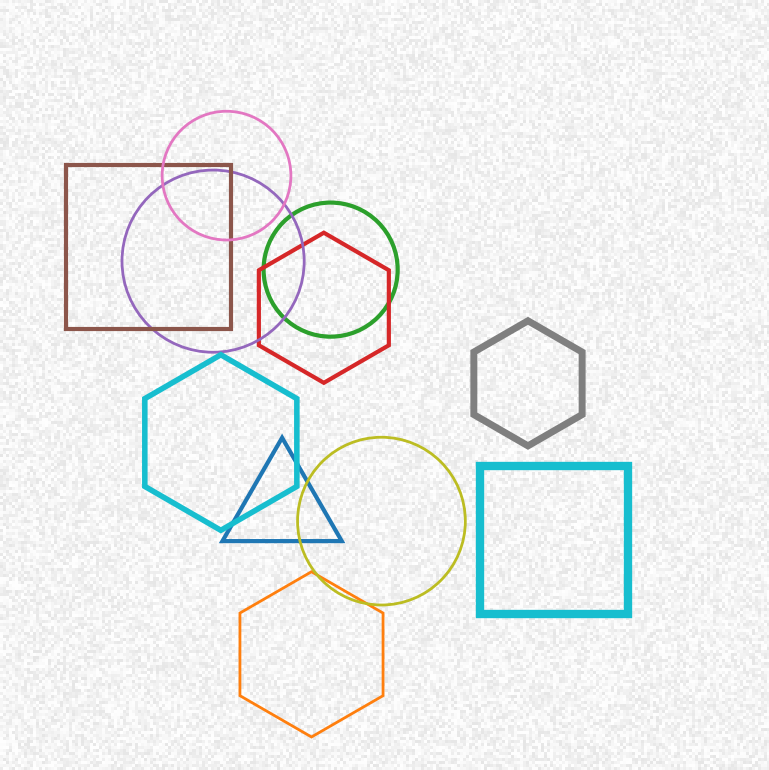[{"shape": "triangle", "thickness": 1.5, "radius": 0.45, "center": [0.366, 0.342]}, {"shape": "hexagon", "thickness": 1, "radius": 0.54, "center": [0.405, 0.15]}, {"shape": "circle", "thickness": 1.5, "radius": 0.44, "center": [0.429, 0.65]}, {"shape": "hexagon", "thickness": 1.5, "radius": 0.49, "center": [0.421, 0.6]}, {"shape": "circle", "thickness": 1, "radius": 0.59, "center": [0.277, 0.661]}, {"shape": "square", "thickness": 1.5, "radius": 0.53, "center": [0.193, 0.679]}, {"shape": "circle", "thickness": 1, "radius": 0.42, "center": [0.294, 0.772]}, {"shape": "hexagon", "thickness": 2.5, "radius": 0.41, "center": [0.686, 0.502]}, {"shape": "circle", "thickness": 1, "radius": 0.54, "center": [0.495, 0.323]}, {"shape": "hexagon", "thickness": 2, "radius": 0.57, "center": [0.287, 0.425]}, {"shape": "square", "thickness": 3, "radius": 0.48, "center": [0.72, 0.299]}]